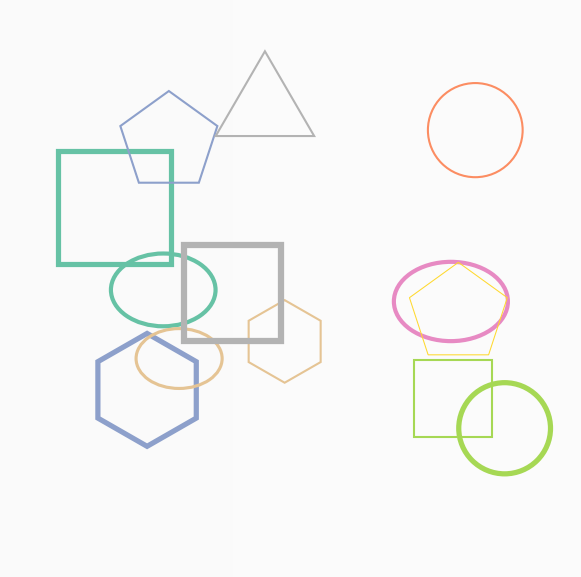[{"shape": "oval", "thickness": 2, "radius": 0.45, "center": [0.281, 0.497]}, {"shape": "square", "thickness": 2.5, "radius": 0.49, "center": [0.197, 0.639]}, {"shape": "circle", "thickness": 1, "radius": 0.41, "center": [0.818, 0.774]}, {"shape": "hexagon", "thickness": 2.5, "radius": 0.49, "center": [0.253, 0.324]}, {"shape": "pentagon", "thickness": 1, "radius": 0.44, "center": [0.291, 0.754]}, {"shape": "oval", "thickness": 2, "radius": 0.49, "center": [0.776, 0.477]}, {"shape": "square", "thickness": 1, "radius": 0.33, "center": [0.78, 0.309]}, {"shape": "circle", "thickness": 2.5, "radius": 0.39, "center": [0.868, 0.258]}, {"shape": "pentagon", "thickness": 0.5, "radius": 0.44, "center": [0.789, 0.456]}, {"shape": "hexagon", "thickness": 1, "radius": 0.36, "center": [0.49, 0.408]}, {"shape": "oval", "thickness": 1.5, "radius": 0.37, "center": [0.308, 0.378]}, {"shape": "square", "thickness": 3, "radius": 0.42, "center": [0.399, 0.492]}, {"shape": "triangle", "thickness": 1, "radius": 0.49, "center": [0.456, 0.812]}]